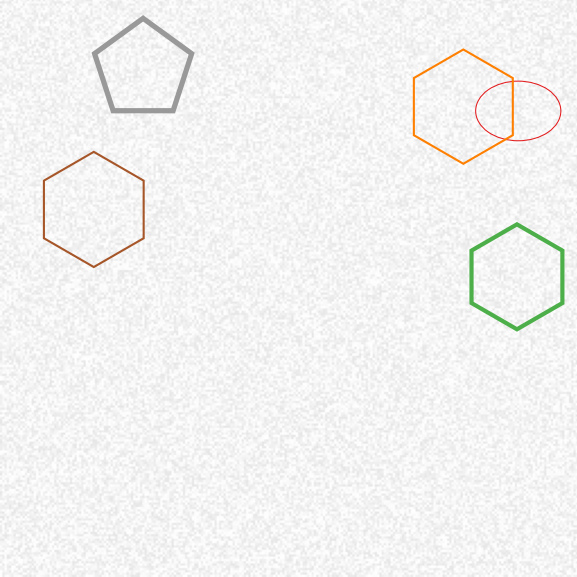[{"shape": "oval", "thickness": 0.5, "radius": 0.37, "center": [0.897, 0.807]}, {"shape": "hexagon", "thickness": 2, "radius": 0.45, "center": [0.895, 0.52]}, {"shape": "hexagon", "thickness": 1, "radius": 0.49, "center": [0.802, 0.815]}, {"shape": "hexagon", "thickness": 1, "radius": 0.5, "center": [0.162, 0.636]}, {"shape": "pentagon", "thickness": 2.5, "radius": 0.44, "center": [0.248, 0.879]}]